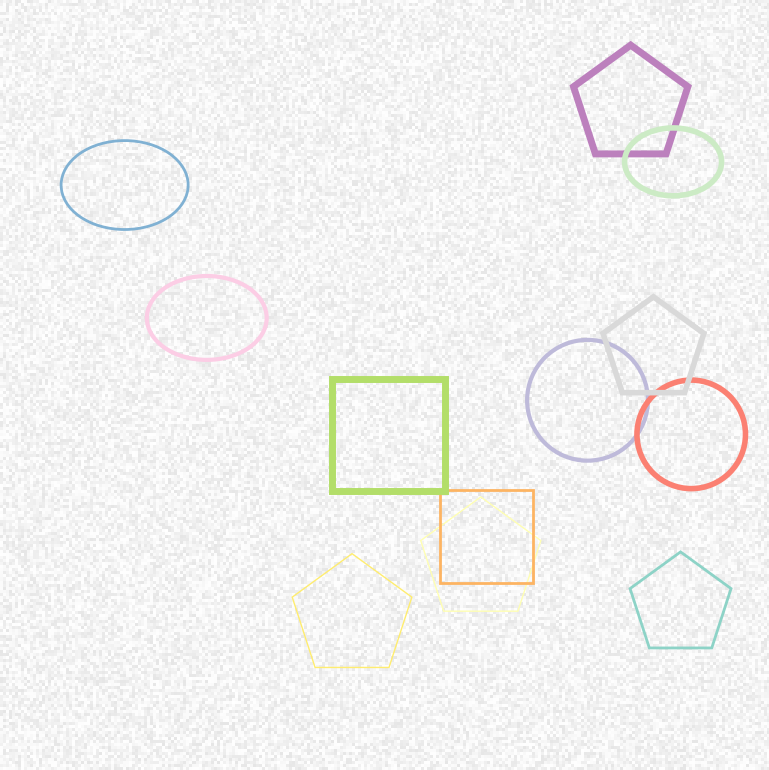[{"shape": "pentagon", "thickness": 1, "radius": 0.34, "center": [0.884, 0.214]}, {"shape": "pentagon", "thickness": 0.5, "radius": 0.41, "center": [0.624, 0.273]}, {"shape": "circle", "thickness": 1.5, "radius": 0.39, "center": [0.763, 0.48]}, {"shape": "circle", "thickness": 2, "radius": 0.35, "center": [0.898, 0.436]}, {"shape": "oval", "thickness": 1, "radius": 0.41, "center": [0.162, 0.76]}, {"shape": "square", "thickness": 1, "radius": 0.3, "center": [0.632, 0.303]}, {"shape": "square", "thickness": 2.5, "radius": 0.36, "center": [0.505, 0.435]}, {"shape": "oval", "thickness": 1.5, "radius": 0.39, "center": [0.269, 0.587]}, {"shape": "pentagon", "thickness": 2, "radius": 0.34, "center": [0.849, 0.546]}, {"shape": "pentagon", "thickness": 2.5, "radius": 0.39, "center": [0.819, 0.863]}, {"shape": "oval", "thickness": 2, "radius": 0.31, "center": [0.874, 0.79]}, {"shape": "pentagon", "thickness": 0.5, "radius": 0.41, "center": [0.457, 0.199]}]